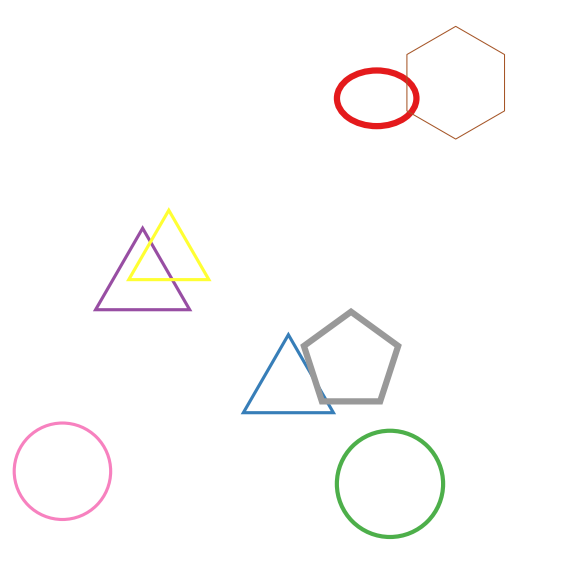[{"shape": "oval", "thickness": 3, "radius": 0.34, "center": [0.652, 0.829]}, {"shape": "triangle", "thickness": 1.5, "radius": 0.45, "center": [0.499, 0.33]}, {"shape": "circle", "thickness": 2, "radius": 0.46, "center": [0.675, 0.161]}, {"shape": "triangle", "thickness": 1.5, "radius": 0.47, "center": [0.247, 0.51]}, {"shape": "triangle", "thickness": 1.5, "radius": 0.4, "center": [0.292, 0.555]}, {"shape": "hexagon", "thickness": 0.5, "radius": 0.49, "center": [0.789, 0.856]}, {"shape": "circle", "thickness": 1.5, "radius": 0.42, "center": [0.108, 0.183]}, {"shape": "pentagon", "thickness": 3, "radius": 0.43, "center": [0.608, 0.374]}]